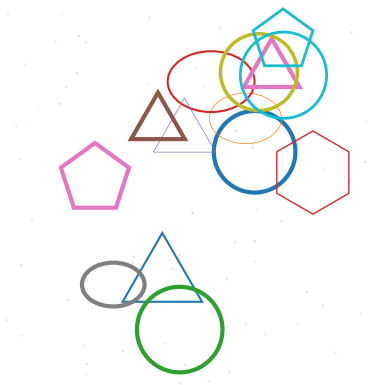[{"shape": "triangle", "thickness": 1.5, "radius": 0.6, "center": [0.422, 0.276]}, {"shape": "circle", "thickness": 3, "radius": 0.53, "center": [0.661, 0.606]}, {"shape": "oval", "thickness": 0.5, "radius": 0.47, "center": [0.637, 0.692]}, {"shape": "circle", "thickness": 3, "radius": 0.56, "center": [0.467, 0.144]}, {"shape": "oval", "thickness": 1.5, "radius": 0.56, "center": [0.548, 0.788]}, {"shape": "hexagon", "thickness": 1, "radius": 0.54, "center": [0.813, 0.552]}, {"shape": "triangle", "thickness": 0.5, "radius": 0.47, "center": [0.479, 0.652]}, {"shape": "triangle", "thickness": 3, "radius": 0.4, "center": [0.41, 0.679]}, {"shape": "triangle", "thickness": 3, "radius": 0.42, "center": [0.706, 0.816]}, {"shape": "pentagon", "thickness": 3, "radius": 0.46, "center": [0.247, 0.536]}, {"shape": "oval", "thickness": 3, "radius": 0.41, "center": [0.294, 0.261]}, {"shape": "circle", "thickness": 2.5, "radius": 0.5, "center": [0.672, 0.813]}, {"shape": "circle", "thickness": 2, "radius": 0.56, "center": [0.736, 0.805]}, {"shape": "pentagon", "thickness": 2, "radius": 0.41, "center": [0.735, 0.895]}]